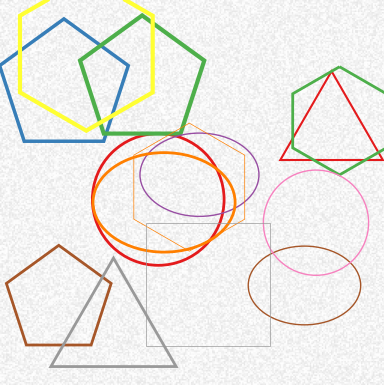[{"shape": "circle", "thickness": 2, "radius": 0.86, "center": [0.411, 0.482]}, {"shape": "triangle", "thickness": 1.5, "radius": 0.77, "center": [0.861, 0.661]}, {"shape": "pentagon", "thickness": 2.5, "radius": 0.88, "center": [0.166, 0.775]}, {"shape": "pentagon", "thickness": 3, "radius": 0.85, "center": [0.369, 0.79]}, {"shape": "hexagon", "thickness": 2, "radius": 0.7, "center": [0.882, 0.686]}, {"shape": "oval", "thickness": 1, "radius": 0.77, "center": [0.518, 0.546]}, {"shape": "hexagon", "thickness": 0.5, "radius": 0.83, "center": [0.492, 0.514]}, {"shape": "oval", "thickness": 2, "radius": 0.92, "center": [0.426, 0.474]}, {"shape": "hexagon", "thickness": 3, "radius": 1.0, "center": [0.224, 0.86]}, {"shape": "oval", "thickness": 1, "radius": 0.73, "center": [0.791, 0.259]}, {"shape": "pentagon", "thickness": 2, "radius": 0.72, "center": [0.153, 0.22]}, {"shape": "circle", "thickness": 1, "radius": 0.68, "center": [0.821, 0.422]}, {"shape": "triangle", "thickness": 2, "radius": 0.94, "center": [0.295, 0.142]}, {"shape": "square", "thickness": 0.5, "radius": 0.8, "center": [0.541, 0.261]}]